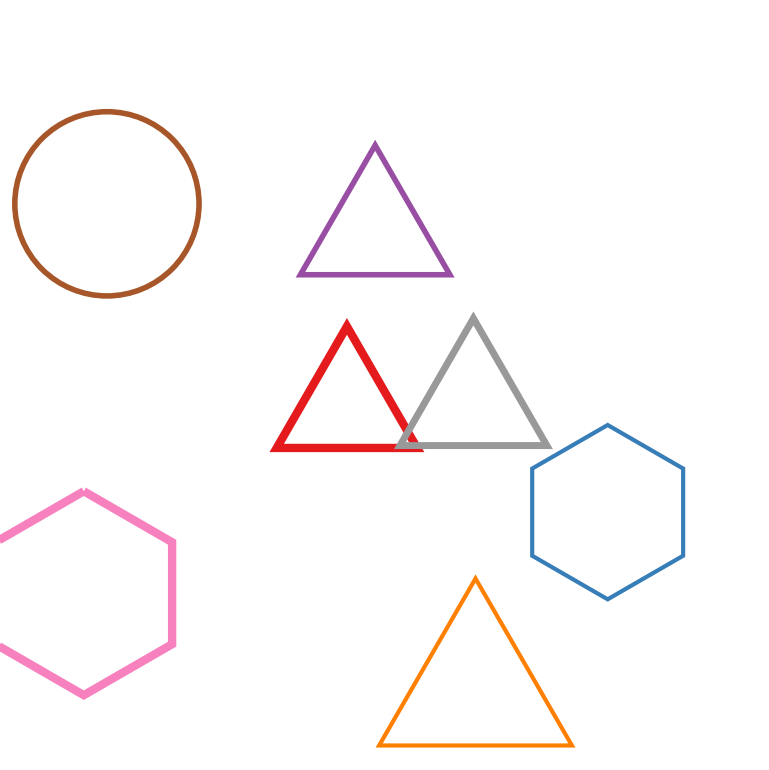[{"shape": "triangle", "thickness": 3, "radius": 0.53, "center": [0.451, 0.471]}, {"shape": "hexagon", "thickness": 1.5, "radius": 0.57, "center": [0.789, 0.335]}, {"shape": "triangle", "thickness": 2, "radius": 0.56, "center": [0.487, 0.699]}, {"shape": "triangle", "thickness": 1.5, "radius": 0.72, "center": [0.618, 0.104]}, {"shape": "circle", "thickness": 2, "radius": 0.6, "center": [0.139, 0.735]}, {"shape": "hexagon", "thickness": 3, "radius": 0.66, "center": [0.109, 0.23]}, {"shape": "triangle", "thickness": 2.5, "radius": 0.55, "center": [0.615, 0.476]}]